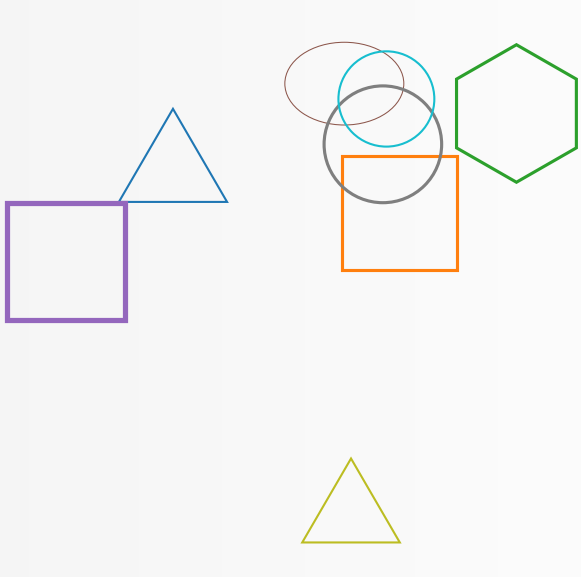[{"shape": "triangle", "thickness": 1, "radius": 0.54, "center": [0.298, 0.703]}, {"shape": "square", "thickness": 1.5, "radius": 0.5, "center": [0.687, 0.631]}, {"shape": "hexagon", "thickness": 1.5, "radius": 0.6, "center": [0.889, 0.803]}, {"shape": "square", "thickness": 2.5, "radius": 0.51, "center": [0.113, 0.546]}, {"shape": "oval", "thickness": 0.5, "radius": 0.51, "center": [0.592, 0.854]}, {"shape": "circle", "thickness": 1.5, "radius": 0.51, "center": [0.659, 0.749]}, {"shape": "triangle", "thickness": 1, "radius": 0.48, "center": [0.604, 0.108]}, {"shape": "circle", "thickness": 1, "radius": 0.41, "center": [0.665, 0.828]}]